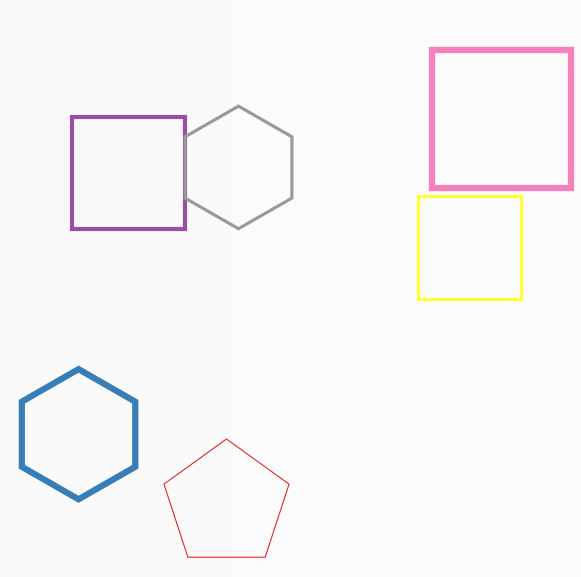[{"shape": "pentagon", "thickness": 0.5, "radius": 0.57, "center": [0.39, 0.126]}, {"shape": "hexagon", "thickness": 3, "radius": 0.56, "center": [0.135, 0.247]}, {"shape": "square", "thickness": 2, "radius": 0.49, "center": [0.222, 0.7]}, {"shape": "square", "thickness": 1.5, "radius": 0.44, "center": [0.807, 0.571]}, {"shape": "square", "thickness": 3, "radius": 0.6, "center": [0.862, 0.793]}, {"shape": "hexagon", "thickness": 1.5, "radius": 0.53, "center": [0.41, 0.709]}]